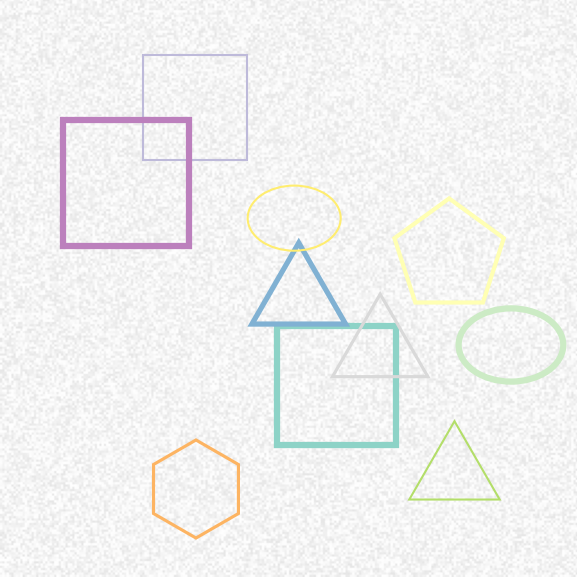[{"shape": "square", "thickness": 3, "radius": 0.51, "center": [0.582, 0.332]}, {"shape": "pentagon", "thickness": 2, "radius": 0.5, "center": [0.778, 0.556]}, {"shape": "square", "thickness": 1, "radius": 0.45, "center": [0.338, 0.813]}, {"shape": "triangle", "thickness": 2.5, "radius": 0.47, "center": [0.517, 0.485]}, {"shape": "hexagon", "thickness": 1.5, "radius": 0.42, "center": [0.339, 0.152]}, {"shape": "triangle", "thickness": 1, "radius": 0.45, "center": [0.787, 0.179]}, {"shape": "triangle", "thickness": 1.5, "radius": 0.48, "center": [0.658, 0.395]}, {"shape": "square", "thickness": 3, "radius": 0.55, "center": [0.218, 0.682]}, {"shape": "oval", "thickness": 3, "radius": 0.45, "center": [0.885, 0.402]}, {"shape": "oval", "thickness": 1, "radius": 0.4, "center": [0.509, 0.621]}]